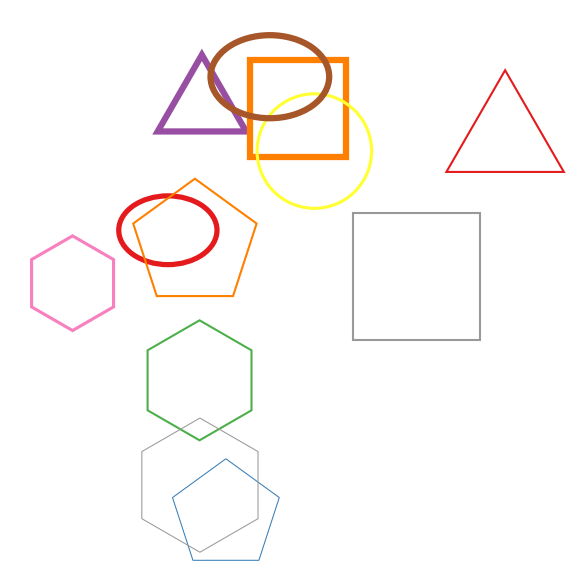[{"shape": "triangle", "thickness": 1, "radius": 0.59, "center": [0.875, 0.76]}, {"shape": "oval", "thickness": 2.5, "radius": 0.43, "center": [0.291, 0.6]}, {"shape": "pentagon", "thickness": 0.5, "radius": 0.49, "center": [0.391, 0.108]}, {"shape": "hexagon", "thickness": 1, "radius": 0.52, "center": [0.346, 0.341]}, {"shape": "triangle", "thickness": 3, "radius": 0.44, "center": [0.35, 0.816]}, {"shape": "pentagon", "thickness": 1, "radius": 0.56, "center": [0.337, 0.577]}, {"shape": "square", "thickness": 3, "radius": 0.42, "center": [0.516, 0.811]}, {"shape": "circle", "thickness": 1.5, "radius": 0.5, "center": [0.544, 0.738]}, {"shape": "oval", "thickness": 3, "radius": 0.51, "center": [0.467, 0.866]}, {"shape": "hexagon", "thickness": 1.5, "radius": 0.41, "center": [0.126, 0.509]}, {"shape": "square", "thickness": 1, "radius": 0.55, "center": [0.722, 0.52]}, {"shape": "hexagon", "thickness": 0.5, "radius": 0.58, "center": [0.346, 0.159]}]